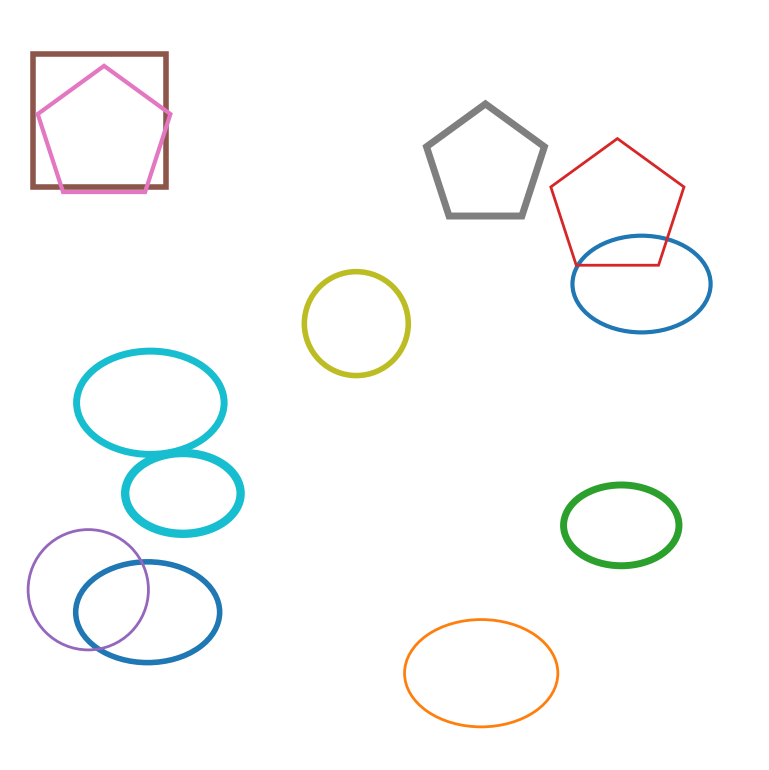[{"shape": "oval", "thickness": 2, "radius": 0.47, "center": [0.192, 0.205]}, {"shape": "oval", "thickness": 1.5, "radius": 0.45, "center": [0.833, 0.631]}, {"shape": "oval", "thickness": 1, "radius": 0.5, "center": [0.625, 0.126]}, {"shape": "oval", "thickness": 2.5, "radius": 0.37, "center": [0.807, 0.318]}, {"shape": "pentagon", "thickness": 1, "radius": 0.45, "center": [0.802, 0.729]}, {"shape": "circle", "thickness": 1, "radius": 0.39, "center": [0.115, 0.234]}, {"shape": "square", "thickness": 2, "radius": 0.43, "center": [0.129, 0.844]}, {"shape": "pentagon", "thickness": 1.5, "radius": 0.45, "center": [0.135, 0.824]}, {"shape": "pentagon", "thickness": 2.5, "radius": 0.4, "center": [0.63, 0.785]}, {"shape": "circle", "thickness": 2, "radius": 0.34, "center": [0.463, 0.58]}, {"shape": "oval", "thickness": 2.5, "radius": 0.48, "center": [0.195, 0.477]}, {"shape": "oval", "thickness": 3, "radius": 0.37, "center": [0.238, 0.359]}]